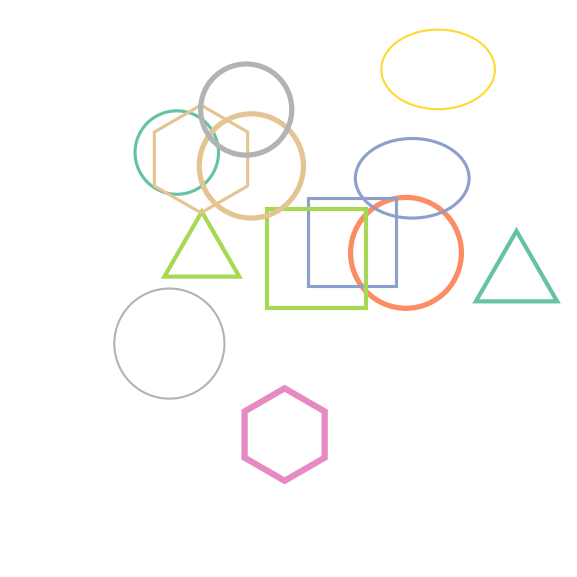[{"shape": "triangle", "thickness": 2, "radius": 0.41, "center": [0.894, 0.518]}, {"shape": "circle", "thickness": 1.5, "radius": 0.36, "center": [0.306, 0.735]}, {"shape": "circle", "thickness": 2.5, "radius": 0.48, "center": [0.703, 0.561]}, {"shape": "square", "thickness": 1.5, "radius": 0.38, "center": [0.61, 0.58]}, {"shape": "oval", "thickness": 1.5, "radius": 0.49, "center": [0.714, 0.69]}, {"shape": "hexagon", "thickness": 3, "radius": 0.4, "center": [0.493, 0.247]}, {"shape": "triangle", "thickness": 2, "radius": 0.37, "center": [0.349, 0.558]}, {"shape": "square", "thickness": 2, "radius": 0.43, "center": [0.547, 0.551]}, {"shape": "oval", "thickness": 1, "radius": 0.49, "center": [0.759, 0.879]}, {"shape": "hexagon", "thickness": 1.5, "radius": 0.47, "center": [0.348, 0.724]}, {"shape": "circle", "thickness": 2.5, "radius": 0.45, "center": [0.435, 0.712]}, {"shape": "circle", "thickness": 1, "radius": 0.48, "center": [0.293, 0.404]}, {"shape": "circle", "thickness": 2.5, "radius": 0.39, "center": [0.426, 0.809]}]